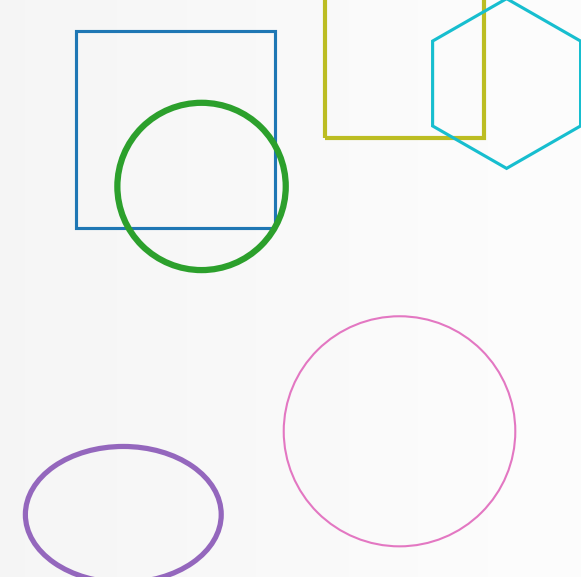[{"shape": "square", "thickness": 1.5, "radius": 0.85, "center": [0.302, 0.774]}, {"shape": "circle", "thickness": 3, "radius": 0.72, "center": [0.347, 0.676]}, {"shape": "oval", "thickness": 2.5, "radius": 0.84, "center": [0.212, 0.108]}, {"shape": "circle", "thickness": 1, "radius": 1.0, "center": [0.687, 0.252]}, {"shape": "square", "thickness": 2, "radius": 0.69, "center": [0.696, 0.898]}, {"shape": "hexagon", "thickness": 1.5, "radius": 0.73, "center": [0.872, 0.855]}]